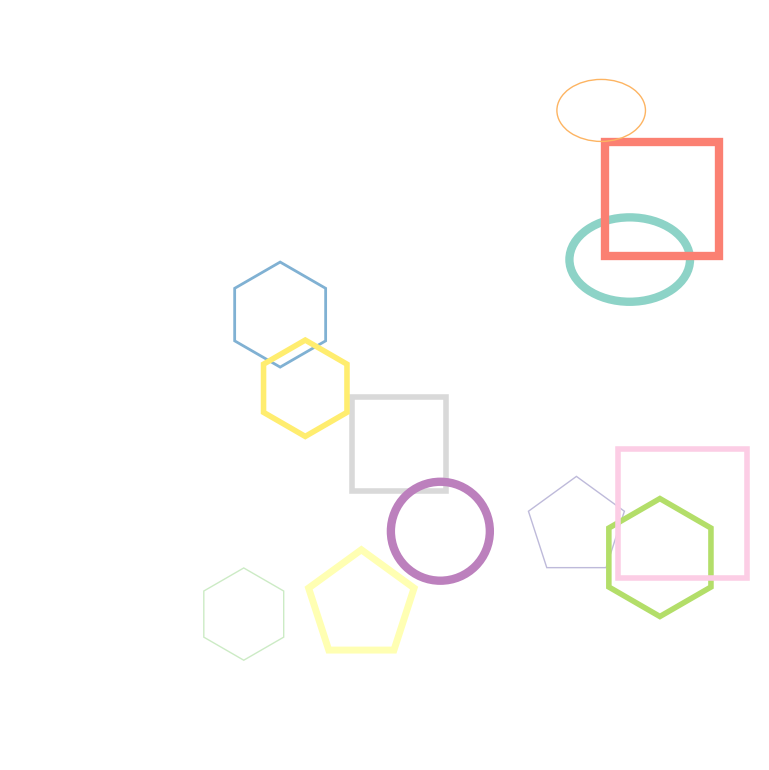[{"shape": "oval", "thickness": 3, "radius": 0.39, "center": [0.818, 0.663]}, {"shape": "pentagon", "thickness": 2.5, "radius": 0.36, "center": [0.469, 0.214]}, {"shape": "pentagon", "thickness": 0.5, "radius": 0.33, "center": [0.749, 0.316]}, {"shape": "square", "thickness": 3, "radius": 0.37, "center": [0.86, 0.741]}, {"shape": "hexagon", "thickness": 1, "radius": 0.34, "center": [0.364, 0.591]}, {"shape": "oval", "thickness": 0.5, "radius": 0.29, "center": [0.781, 0.857]}, {"shape": "hexagon", "thickness": 2, "radius": 0.38, "center": [0.857, 0.276]}, {"shape": "square", "thickness": 2, "radius": 0.42, "center": [0.886, 0.334]}, {"shape": "square", "thickness": 2, "radius": 0.3, "center": [0.518, 0.423]}, {"shape": "circle", "thickness": 3, "radius": 0.32, "center": [0.572, 0.31]}, {"shape": "hexagon", "thickness": 0.5, "radius": 0.3, "center": [0.317, 0.202]}, {"shape": "hexagon", "thickness": 2, "radius": 0.31, "center": [0.396, 0.496]}]